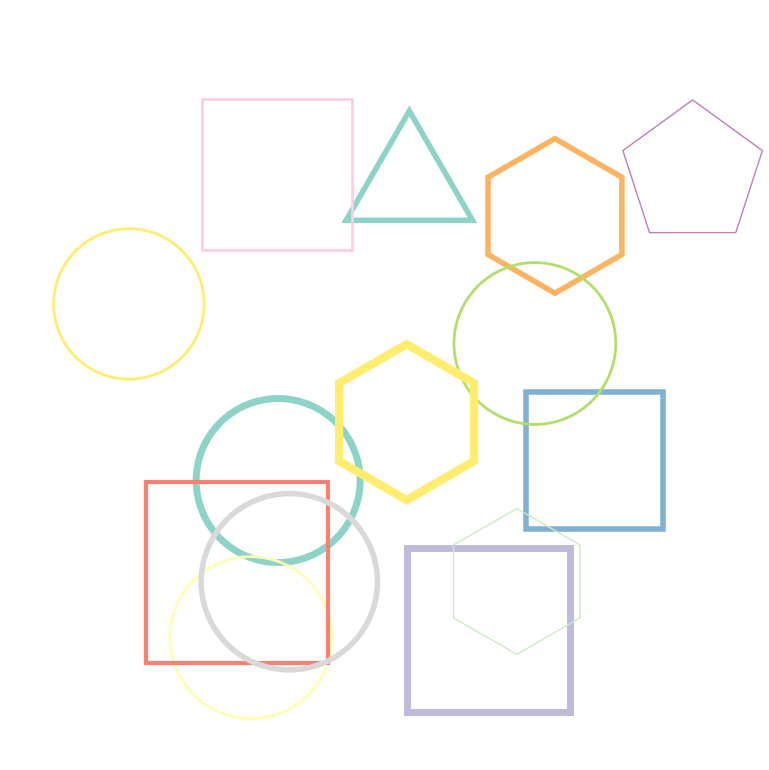[{"shape": "circle", "thickness": 2.5, "radius": 0.53, "center": [0.361, 0.376]}, {"shape": "triangle", "thickness": 2, "radius": 0.47, "center": [0.532, 0.761]}, {"shape": "circle", "thickness": 1, "radius": 0.53, "center": [0.326, 0.172]}, {"shape": "square", "thickness": 2.5, "radius": 0.53, "center": [0.634, 0.182]}, {"shape": "square", "thickness": 1.5, "radius": 0.59, "center": [0.308, 0.257]}, {"shape": "square", "thickness": 2, "radius": 0.45, "center": [0.772, 0.402]}, {"shape": "hexagon", "thickness": 2, "radius": 0.5, "center": [0.721, 0.72]}, {"shape": "circle", "thickness": 1, "radius": 0.53, "center": [0.695, 0.554]}, {"shape": "square", "thickness": 1, "radius": 0.49, "center": [0.36, 0.773]}, {"shape": "circle", "thickness": 2, "radius": 0.57, "center": [0.376, 0.245]}, {"shape": "pentagon", "thickness": 0.5, "radius": 0.48, "center": [0.9, 0.775]}, {"shape": "hexagon", "thickness": 0.5, "radius": 0.47, "center": [0.671, 0.245]}, {"shape": "hexagon", "thickness": 3, "radius": 0.51, "center": [0.528, 0.452]}, {"shape": "circle", "thickness": 1, "radius": 0.49, "center": [0.167, 0.605]}]